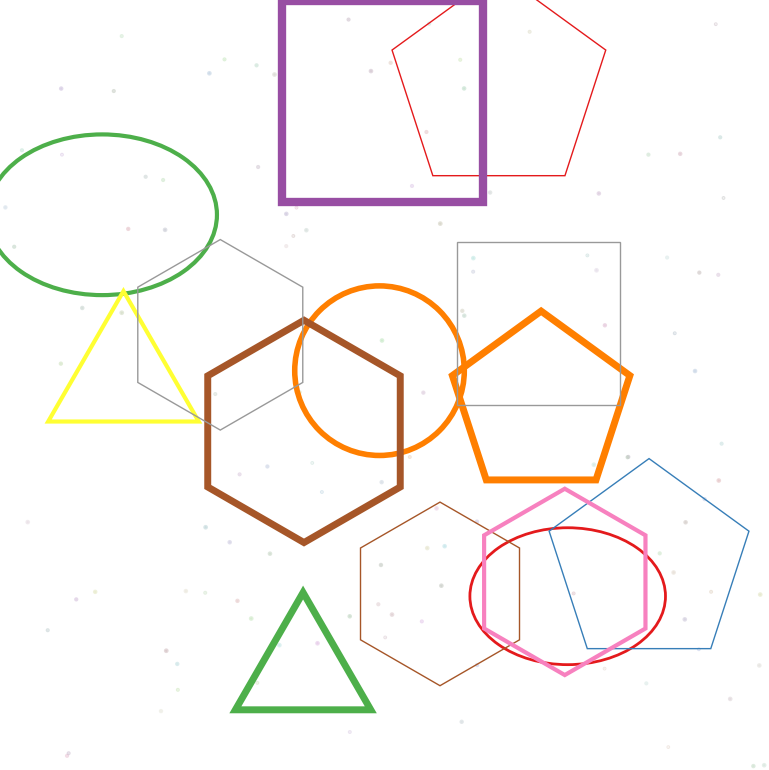[{"shape": "oval", "thickness": 1, "radius": 0.64, "center": [0.737, 0.226]}, {"shape": "pentagon", "thickness": 0.5, "radius": 0.73, "center": [0.648, 0.89]}, {"shape": "pentagon", "thickness": 0.5, "radius": 0.68, "center": [0.843, 0.268]}, {"shape": "triangle", "thickness": 2.5, "radius": 0.51, "center": [0.394, 0.129]}, {"shape": "oval", "thickness": 1.5, "radius": 0.75, "center": [0.133, 0.721]}, {"shape": "square", "thickness": 3, "radius": 0.65, "center": [0.497, 0.868]}, {"shape": "pentagon", "thickness": 2.5, "radius": 0.61, "center": [0.703, 0.475]}, {"shape": "circle", "thickness": 2, "radius": 0.55, "center": [0.493, 0.519]}, {"shape": "triangle", "thickness": 1.5, "radius": 0.56, "center": [0.16, 0.509]}, {"shape": "hexagon", "thickness": 2.5, "radius": 0.72, "center": [0.395, 0.44]}, {"shape": "hexagon", "thickness": 0.5, "radius": 0.6, "center": [0.571, 0.229]}, {"shape": "hexagon", "thickness": 1.5, "radius": 0.6, "center": [0.733, 0.244]}, {"shape": "hexagon", "thickness": 0.5, "radius": 0.62, "center": [0.286, 0.565]}, {"shape": "square", "thickness": 0.5, "radius": 0.53, "center": [0.699, 0.58]}]